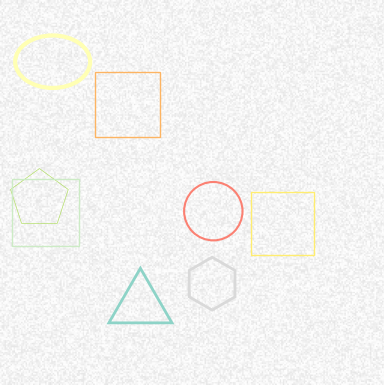[{"shape": "triangle", "thickness": 2, "radius": 0.47, "center": [0.365, 0.209]}, {"shape": "oval", "thickness": 3, "radius": 0.49, "center": [0.137, 0.84]}, {"shape": "circle", "thickness": 1.5, "radius": 0.38, "center": [0.554, 0.451]}, {"shape": "square", "thickness": 1, "radius": 0.42, "center": [0.332, 0.729]}, {"shape": "pentagon", "thickness": 0.5, "radius": 0.39, "center": [0.102, 0.483]}, {"shape": "hexagon", "thickness": 2, "radius": 0.34, "center": [0.551, 0.263]}, {"shape": "square", "thickness": 1, "radius": 0.43, "center": [0.118, 0.448]}, {"shape": "square", "thickness": 1, "radius": 0.41, "center": [0.735, 0.419]}]